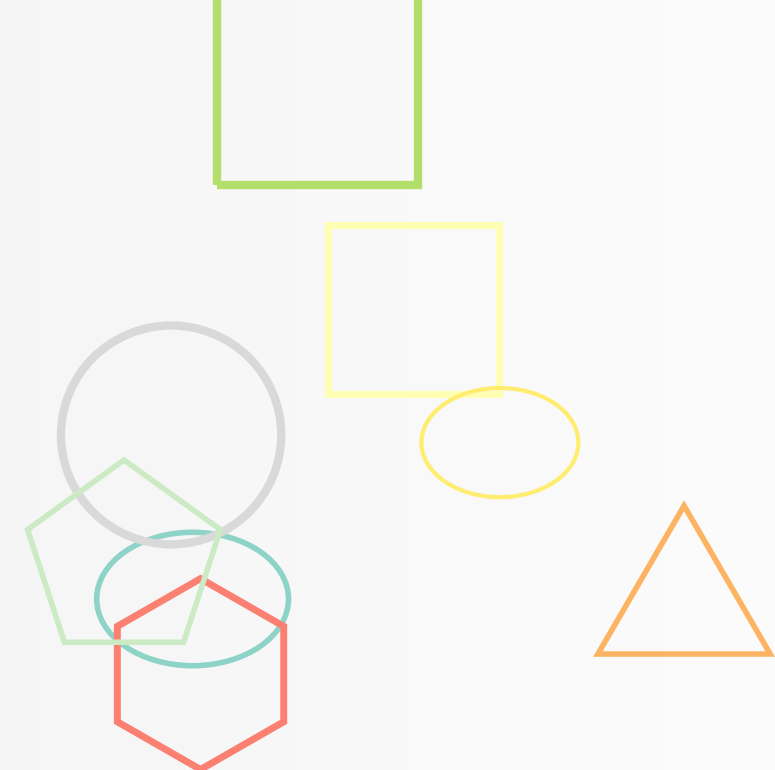[{"shape": "oval", "thickness": 2, "radius": 0.62, "center": [0.249, 0.222]}, {"shape": "square", "thickness": 2.5, "radius": 0.55, "center": [0.534, 0.598]}, {"shape": "hexagon", "thickness": 2.5, "radius": 0.62, "center": [0.259, 0.125]}, {"shape": "triangle", "thickness": 2, "radius": 0.64, "center": [0.883, 0.215]}, {"shape": "square", "thickness": 3, "radius": 0.65, "center": [0.41, 0.889]}, {"shape": "circle", "thickness": 3, "radius": 0.71, "center": [0.221, 0.435]}, {"shape": "pentagon", "thickness": 2, "radius": 0.65, "center": [0.16, 0.272]}, {"shape": "oval", "thickness": 1.5, "radius": 0.51, "center": [0.645, 0.425]}]